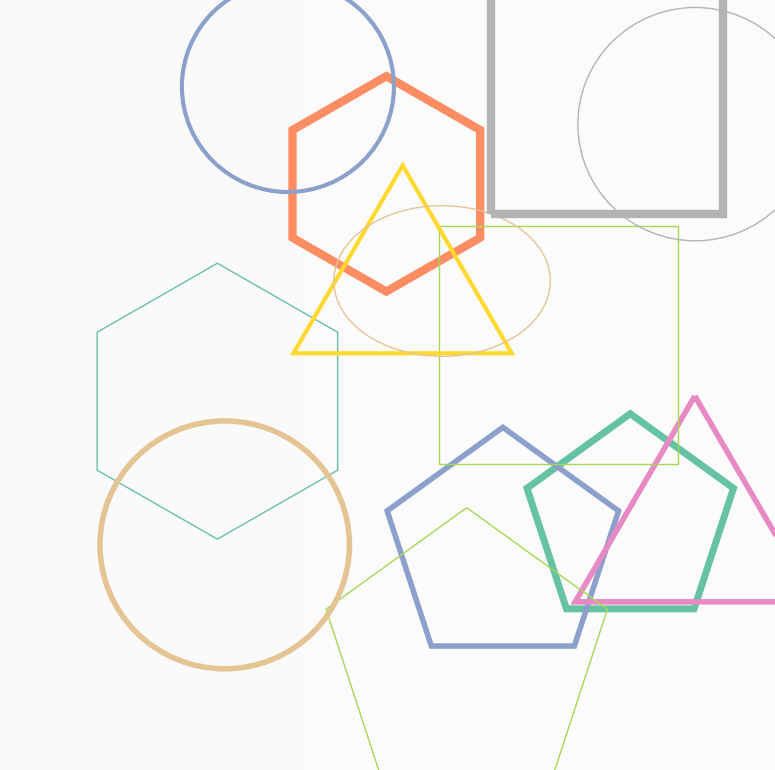[{"shape": "hexagon", "thickness": 0.5, "radius": 0.9, "center": [0.281, 0.479]}, {"shape": "pentagon", "thickness": 2.5, "radius": 0.7, "center": [0.813, 0.323]}, {"shape": "hexagon", "thickness": 3, "radius": 0.7, "center": [0.498, 0.761]}, {"shape": "pentagon", "thickness": 2, "radius": 0.78, "center": [0.649, 0.288]}, {"shape": "circle", "thickness": 1.5, "radius": 0.68, "center": [0.371, 0.887]}, {"shape": "triangle", "thickness": 2, "radius": 0.89, "center": [0.897, 0.307]}, {"shape": "pentagon", "thickness": 0.5, "radius": 0.95, "center": [0.602, 0.15]}, {"shape": "square", "thickness": 0.5, "radius": 0.77, "center": [0.72, 0.552]}, {"shape": "triangle", "thickness": 1.5, "radius": 0.81, "center": [0.52, 0.623]}, {"shape": "oval", "thickness": 0.5, "radius": 0.7, "center": [0.57, 0.635]}, {"shape": "circle", "thickness": 2, "radius": 0.8, "center": [0.29, 0.292]}, {"shape": "circle", "thickness": 0.5, "radius": 0.76, "center": [0.897, 0.839]}, {"shape": "square", "thickness": 3, "radius": 0.75, "center": [0.783, 0.871]}]